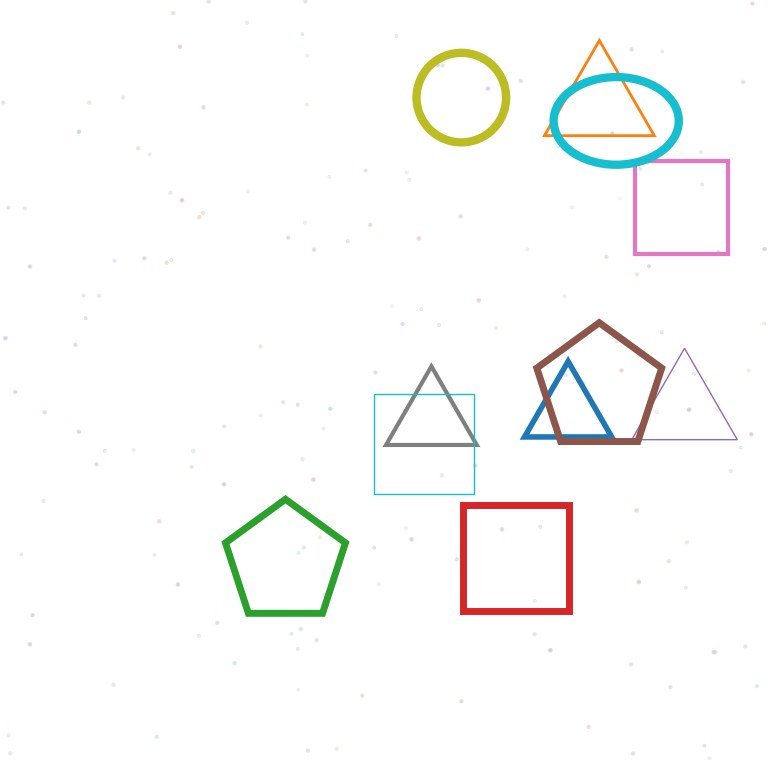[{"shape": "triangle", "thickness": 2, "radius": 0.33, "center": [0.738, 0.465]}, {"shape": "triangle", "thickness": 1, "radius": 0.41, "center": [0.778, 0.865]}, {"shape": "pentagon", "thickness": 2.5, "radius": 0.41, "center": [0.371, 0.27]}, {"shape": "square", "thickness": 2.5, "radius": 0.34, "center": [0.67, 0.276]}, {"shape": "triangle", "thickness": 0.5, "radius": 0.4, "center": [0.889, 0.469]}, {"shape": "pentagon", "thickness": 2.5, "radius": 0.43, "center": [0.778, 0.496]}, {"shape": "square", "thickness": 1.5, "radius": 0.3, "center": [0.885, 0.731]}, {"shape": "triangle", "thickness": 1.5, "radius": 0.34, "center": [0.56, 0.456]}, {"shape": "circle", "thickness": 3, "radius": 0.29, "center": [0.599, 0.873]}, {"shape": "oval", "thickness": 3, "radius": 0.41, "center": [0.8, 0.843]}, {"shape": "square", "thickness": 0.5, "radius": 0.32, "center": [0.55, 0.423]}]